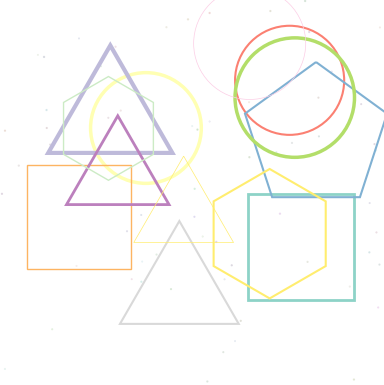[{"shape": "square", "thickness": 2, "radius": 0.69, "center": [0.781, 0.358]}, {"shape": "circle", "thickness": 2.5, "radius": 0.72, "center": [0.379, 0.668]}, {"shape": "triangle", "thickness": 3, "radius": 0.93, "center": [0.286, 0.696]}, {"shape": "circle", "thickness": 1.5, "radius": 0.71, "center": [0.752, 0.791]}, {"shape": "pentagon", "thickness": 1.5, "radius": 0.97, "center": [0.821, 0.645]}, {"shape": "square", "thickness": 1, "radius": 0.67, "center": [0.205, 0.437]}, {"shape": "circle", "thickness": 2.5, "radius": 0.78, "center": [0.766, 0.747]}, {"shape": "circle", "thickness": 0.5, "radius": 0.73, "center": [0.649, 0.887]}, {"shape": "triangle", "thickness": 1.5, "radius": 0.89, "center": [0.466, 0.248]}, {"shape": "triangle", "thickness": 2, "radius": 0.77, "center": [0.306, 0.545]}, {"shape": "hexagon", "thickness": 1, "radius": 0.67, "center": [0.282, 0.667]}, {"shape": "hexagon", "thickness": 1.5, "radius": 0.84, "center": [0.7, 0.393]}, {"shape": "triangle", "thickness": 0.5, "radius": 0.75, "center": [0.477, 0.445]}]